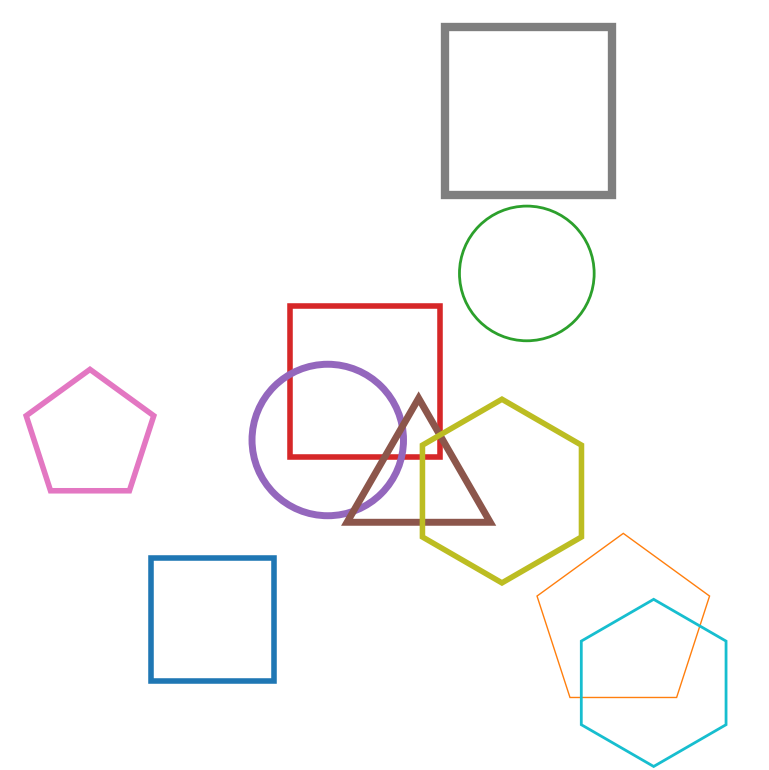[{"shape": "square", "thickness": 2, "radius": 0.4, "center": [0.276, 0.195]}, {"shape": "pentagon", "thickness": 0.5, "radius": 0.59, "center": [0.809, 0.189]}, {"shape": "circle", "thickness": 1, "radius": 0.44, "center": [0.684, 0.645]}, {"shape": "square", "thickness": 2, "radius": 0.49, "center": [0.474, 0.504]}, {"shape": "circle", "thickness": 2.5, "radius": 0.49, "center": [0.426, 0.429]}, {"shape": "triangle", "thickness": 2.5, "radius": 0.54, "center": [0.544, 0.375]}, {"shape": "pentagon", "thickness": 2, "radius": 0.44, "center": [0.117, 0.433]}, {"shape": "square", "thickness": 3, "radius": 0.54, "center": [0.686, 0.856]}, {"shape": "hexagon", "thickness": 2, "radius": 0.6, "center": [0.652, 0.362]}, {"shape": "hexagon", "thickness": 1, "radius": 0.54, "center": [0.849, 0.113]}]